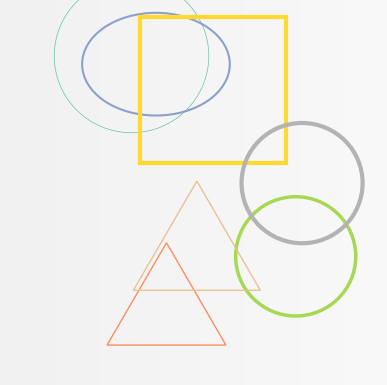[{"shape": "circle", "thickness": 0.5, "radius": 1.0, "center": [0.339, 0.855]}, {"shape": "triangle", "thickness": 1, "radius": 0.89, "center": [0.43, 0.192]}, {"shape": "oval", "thickness": 1.5, "radius": 0.95, "center": [0.402, 0.833]}, {"shape": "circle", "thickness": 2.5, "radius": 0.77, "center": [0.763, 0.334]}, {"shape": "square", "thickness": 3, "radius": 0.94, "center": [0.549, 0.766]}, {"shape": "triangle", "thickness": 1, "radius": 0.95, "center": [0.508, 0.341]}, {"shape": "circle", "thickness": 3, "radius": 0.78, "center": [0.78, 0.524]}]